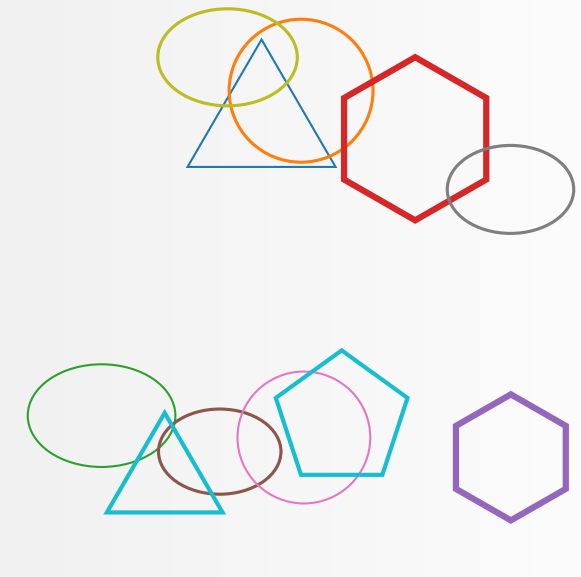[{"shape": "triangle", "thickness": 1, "radius": 0.74, "center": [0.45, 0.784]}, {"shape": "circle", "thickness": 1.5, "radius": 0.62, "center": [0.518, 0.842]}, {"shape": "oval", "thickness": 1, "radius": 0.63, "center": [0.175, 0.279]}, {"shape": "hexagon", "thickness": 3, "radius": 0.71, "center": [0.714, 0.759]}, {"shape": "hexagon", "thickness": 3, "radius": 0.55, "center": [0.879, 0.207]}, {"shape": "oval", "thickness": 1.5, "radius": 0.53, "center": [0.378, 0.217]}, {"shape": "circle", "thickness": 1, "radius": 0.57, "center": [0.523, 0.242]}, {"shape": "oval", "thickness": 1.5, "radius": 0.54, "center": [0.878, 0.671]}, {"shape": "oval", "thickness": 1.5, "radius": 0.6, "center": [0.391, 0.9]}, {"shape": "pentagon", "thickness": 2, "radius": 0.6, "center": [0.588, 0.273]}, {"shape": "triangle", "thickness": 2, "radius": 0.57, "center": [0.283, 0.169]}]